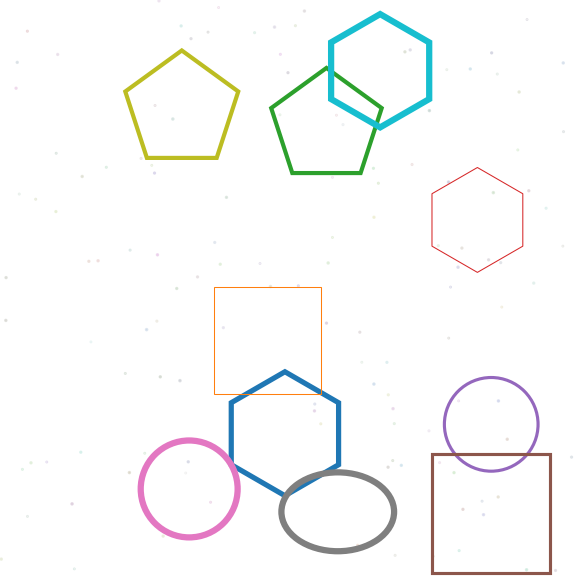[{"shape": "hexagon", "thickness": 2.5, "radius": 0.54, "center": [0.493, 0.248]}, {"shape": "square", "thickness": 0.5, "radius": 0.46, "center": [0.463, 0.409]}, {"shape": "pentagon", "thickness": 2, "radius": 0.5, "center": [0.565, 0.781]}, {"shape": "hexagon", "thickness": 0.5, "radius": 0.45, "center": [0.827, 0.618]}, {"shape": "circle", "thickness": 1.5, "radius": 0.41, "center": [0.851, 0.264]}, {"shape": "square", "thickness": 1.5, "radius": 0.51, "center": [0.85, 0.11]}, {"shape": "circle", "thickness": 3, "radius": 0.42, "center": [0.328, 0.152]}, {"shape": "oval", "thickness": 3, "radius": 0.49, "center": [0.585, 0.113]}, {"shape": "pentagon", "thickness": 2, "radius": 0.51, "center": [0.315, 0.809]}, {"shape": "hexagon", "thickness": 3, "radius": 0.49, "center": [0.658, 0.877]}]